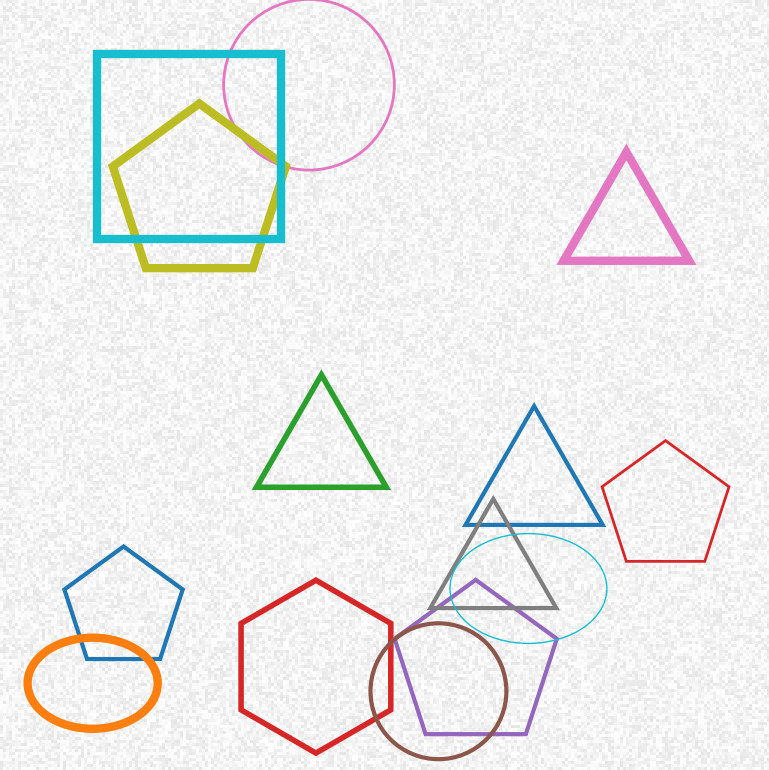[{"shape": "pentagon", "thickness": 1.5, "radius": 0.4, "center": [0.16, 0.209]}, {"shape": "triangle", "thickness": 1.5, "radius": 0.51, "center": [0.694, 0.37]}, {"shape": "oval", "thickness": 3, "radius": 0.42, "center": [0.12, 0.113]}, {"shape": "triangle", "thickness": 2, "radius": 0.49, "center": [0.417, 0.416]}, {"shape": "hexagon", "thickness": 2, "radius": 0.56, "center": [0.41, 0.134]}, {"shape": "pentagon", "thickness": 1, "radius": 0.43, "center": [0.864, 0.341]}, {"shape": "pentagon", "thickness": 1.5, "radius": 0.55, "center": [0.618, 0.136]}, {"shape": "circle", "thickness": 1.5, "radius": 0.44, "center": [0.569, 0.102]}, {"shape": "circle", "thickness": 1, "radius": 0.55, "center": [0.401, 0.89]}, {"shape": "triangle", "thickness": 3, "radius": 0.47, "center": [0.814, 0.708]}, {"shape": "triangle", "thickness": 1.5, "radius": 0.47, "center": [0.641, 0.258]}, {"shape": "pentagon", "thickness": 3, "radius": 0.59, "center": [0.259, 0.747]}, {"shape": "square", "thickness": 3, "radius": 0.6, "center": [0.246, 0.81]}, {"shape": "oval", "thickness": 0.5, "radius": 0.51, "center": [0.686, 0.236]}]